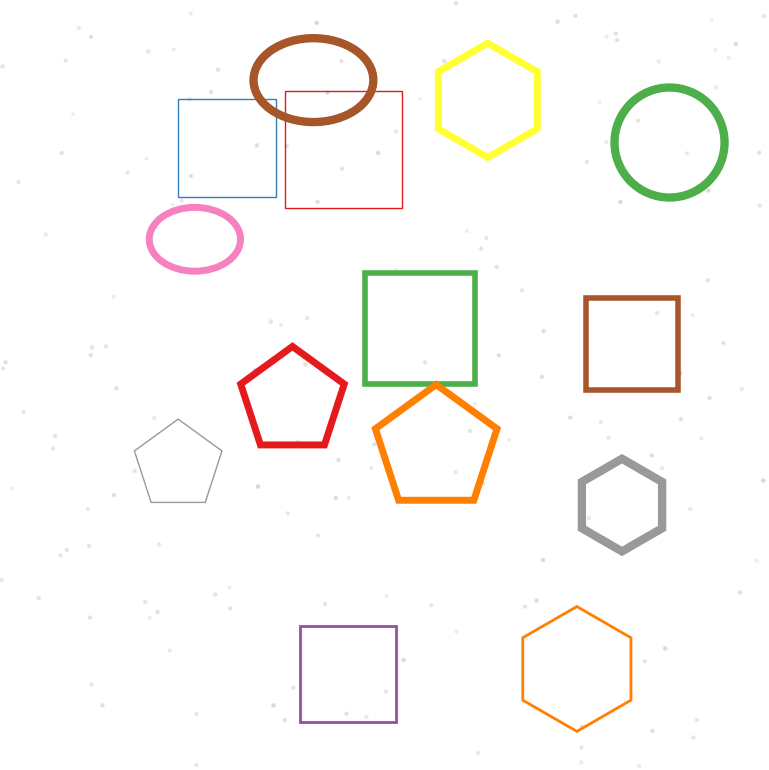[{"shape": "square", "thickness": 0.5, "radius": 0.38, "center": [0.446, 0.806]}, {"shape": "pentagon", "thickness": 2.5, "radius": 0.35, "center": [0.38, 0.479]}, {"shape": "square", "thickness": 0.5, "radius": 0.32, "center": [0.295, 0.808]}, {"shape": "circle", "thickness": 3, "radius": 0.36, "center": [0.87, 0.815]}, {"shape": "square", "thickness": 2, "radius": 0.36, "center": [0.546, 0.573]}, {"shape": "square", "thickness": 1, "radius": 0.31, "center": [0.452, 0.125]}, {"shape": "hexagon", "thickness": 1, "radius": 0.41, "center": [0.749, 0.131]}, {"shape": "pentagon", "thickness": 2.5, "radius": 0.42, "center": [0.567, 0.417]}, {"shape": "hexagon", "thickness": 2.5, "radius": 0.37, "center": [0.634, 0.87]}, {"shape": "square", "thickness": 2, "radius": 0.3, "center": [0.821, 0.553]}, {"shape": "oval", "thickness": 3, "radius": 0.39, "center": [0.407, 0.896]}, {"shape": "oval", "thickness": 2.5, "radius": 0.3, "center": [0.253, 0.689]}, {"shape": "pentagon", "thickness": 0.5, "radius": 0.3, "center": [0.231, 0.396]}, {"shape": "hexagon", "thickness": 3, "radius": 0.3, "center": [0.808, 0.344]}]